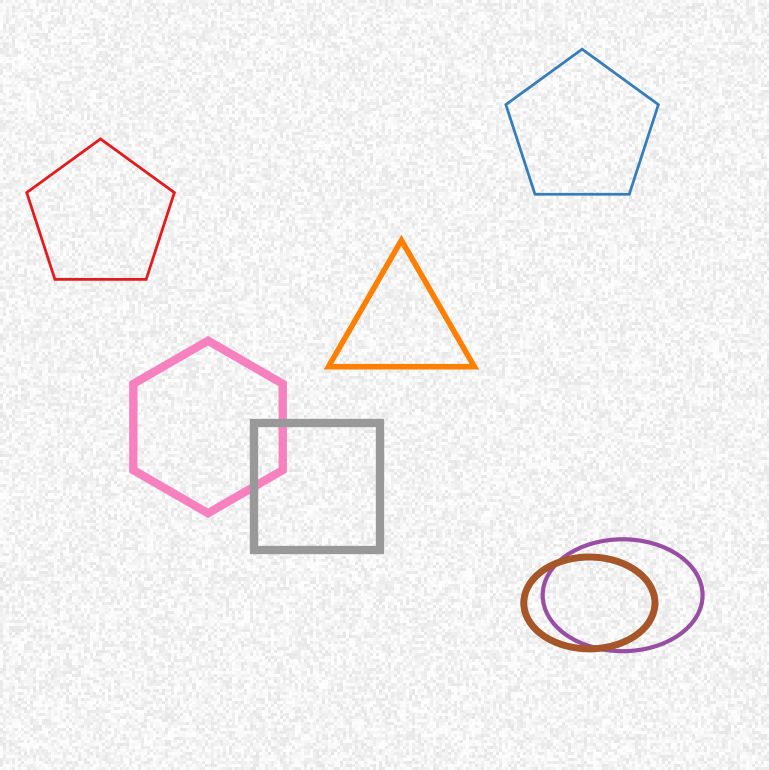[{"shape": "pentagon", "thickness": 1, "radius": 0.5, "center": [0.131, 0.719]}, {"shape": "pentagon", "thickness": 1, "radius": 0.52, "center": [0.756, 0.832]}, {"shape": "oval", "thickness": 1.5, "radius": 0.52, "center": [0.809, 0.227]}, {"shape": "triangle", "thickness": 2, "radius": 0.55, "center": [0.521, 0.578]}, {"shape": "oval", "thickness": 2.5, "radius": 0.43, "center": [0.765, 0.217]}, {"shape": "hexagon", "thickness": 3, "radius": 0.56, "center": [0.27, 0.446]}, {"shape": "square", "thickness": 3, "radius": 0.41, "center": [0.412, 0.368]}]